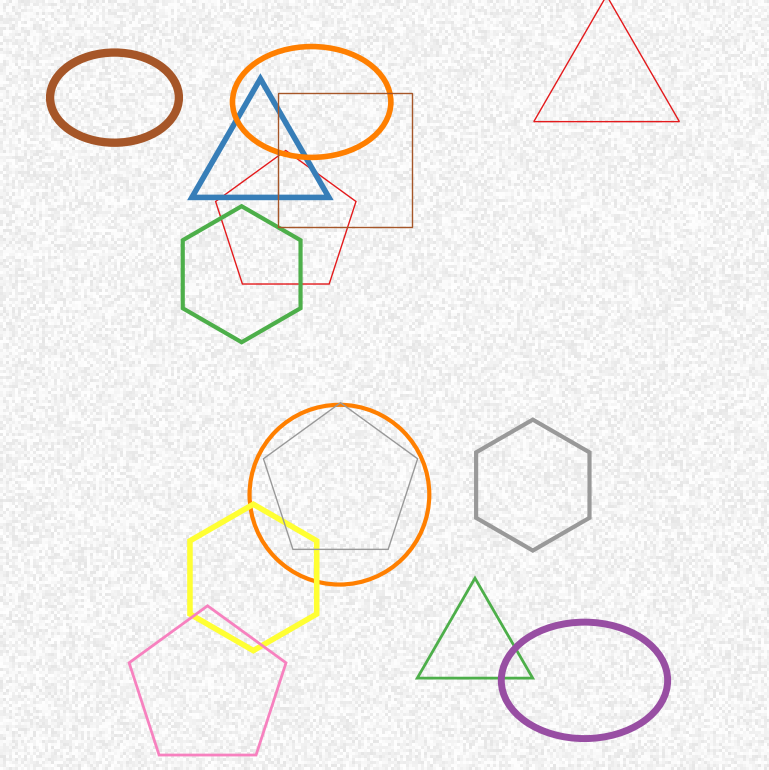[{"shape": "triangle", "thickness": 0.5, "radius": 0.55, "center": [0.788, 0.897]}, {"shape": "pentagon", "thickness": 0.5, "radius": 0.48, "center": [0.371, 0.709]}, {"shape": "triangle", "thickness": 2, "radius": 0.51, "center": [0.338, 0.795]}, {"shape": "triangle", "thickness": 1, "radius": 0.43, "center": [0.617, 0.163]}, {"shape": "hexagon", "thickness": 1.5, "radius": 0.44, "center": [0.314, 0.644]}, {"shape": "oval", "thickness": 2.5, "radius": 0.54, "center": [0.759, 0.116]}, {"shape": "oval", "thickness": 2, "radius": 0.51, "center": [0.405, 0.868]}, {"shape": "circle", "thickness": 1.5, "radius": 0.58, "center": [0.441, 0.358]}, {"shape": "hexagon", "thickness": 2, "radius": 0.48, "center": [0.329, 0.25]}, {"shape": "oval", "thickness": 3, "radius": 0.42, "center": [0.149, 0.873]}, {"shape": "square", "thickness": 0.5, "radius": 0.44, "center": [0.448, 0.792]}, {"shape": "pentagon", "thickness": 1, "radius": 0.54, "center": [0.27, 0.106]}, {"shape": "pentagon", "thickness": 0.5, "radius": 0.53, "center": [0.442, 0.372]}, {"shape": "hexagon", "thickness": 1.5, "radius": 0.43, "center": [0.692, 0.37]}]